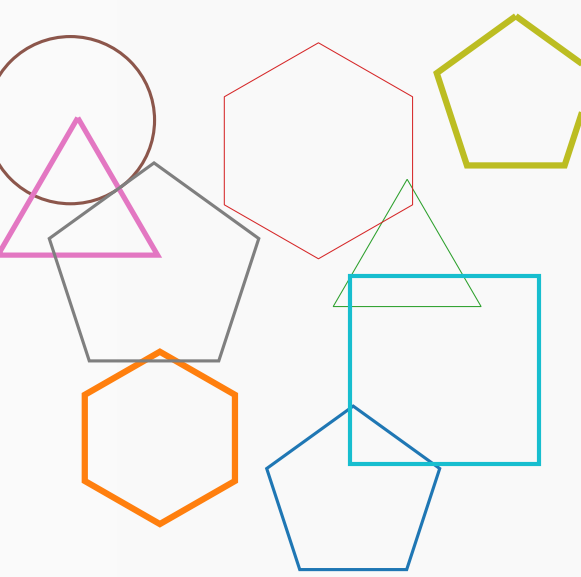[{"shape": "pentagon", "thickness": 1.5, "radius": 0.78, "center": [0.608, 0.139]}, {"shape": "hexagon", "thickness": 3, "radius": 0.75, "center": [0.275, 0.241]}, {"shape": "triangle", "thickness": 0.5, "radius": 0.73, "center": [0.7, 0.542]}, {"shape": "hexagon", "thickness": 0.5, "radius": 0.94, "center": [0.548, 0.738]}, {"shape": "circle", "thickness": 1.5, "radius": 0.72, "center": [0.121, 0.791]}, {"shape": "triangle", "thickness": 2.5, "radius": 0.79, "center": [0.134, 0.637]}, {"shape": "pentagon", "thickness": 1.5, "radius": 0.95, "center": [0.265, 0.528]}, {"shape": "pentagon", "thickness": 3, "radius": 0.71, "center": [0.887, 0.828]}, {"shape": "square", "thickness": 2, "radius": 0.81, "center": [0.765, 0.358]}]